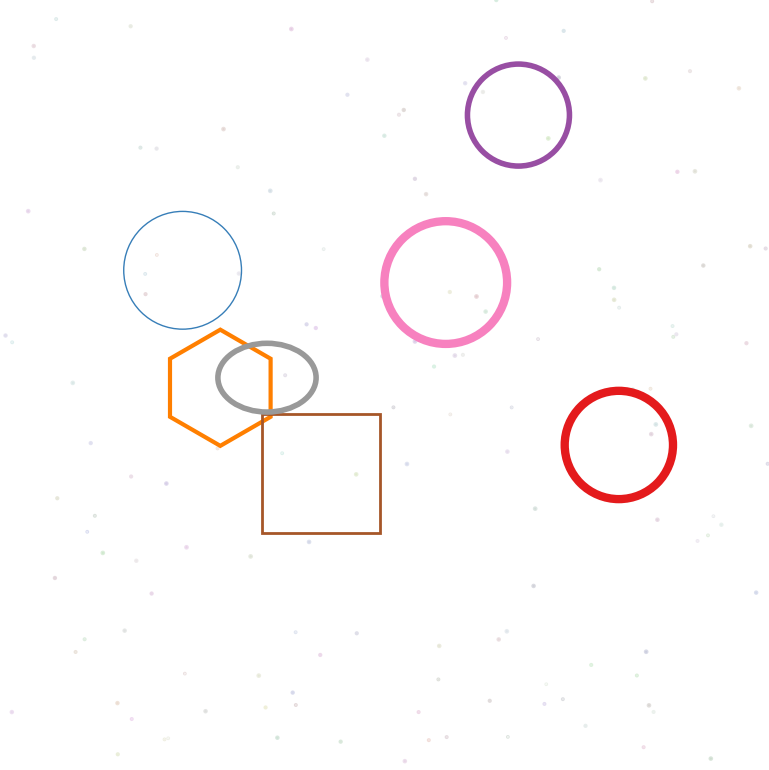[{"shape": "circle", "thickness": 3, "radius": 0.35, "center": [0.804, 0.422]}, {"shape": "circle", "thickness": 0.5, "radius": 0.38, "center": [0.237, 0.649]}, {"shape": "circle", "thickness": 2, "radius": 0.33, "center": [0.673, 0.851]}, {"shape": "hexagon", "thickness": 1.5, "radius": 0.38, "center": [0.286, 0.496]}, {"shape": "square", "thickness": 1, "radius": 0.39, "center": [0.417, 0.385]}, {"shape": "circle", "thickness": 3, "radius": 0.4, "center": [0.579, 0.633]}, {"shape": "oval", "thickness": 2, "radius": 0.32, "center": [0.347, 0.51]}]